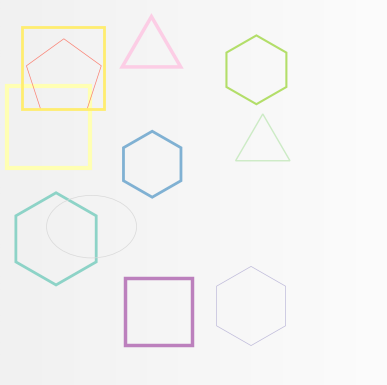[{"shape": "hexagon", "thickness": 2, "radius": 0.6, "center": [0.145, 0.38]}, {"shape": "square", "thickness": 3, "radius": 0.54, "center": [0.125, 0.671]}, {"shape": "hexagon", "thickness": 0.5, "radius": 0.51, "center": [0.648, 0.205]}, {"shape": "pentagon", "thickness": 0.5, "radius": 0.51, "center": [0.165, 0.798]}, {"shape": "hexagon", "thickness": 2, "radius": 0.43, "center": [0.393, 0.573]}, {"shape": "hexagon", "thickness": 1.5, "radius": 0.45, "center": [0.662, 0.819]}, {"shape": "triangle", "thickness": 2.5, "radius": 0.44, "center": [0.391, 0.87]}, {"shape": "oval", "thickness": 0.5, "radius": 0.58, "center": [0.236, 0.411]}, {"shape": "square", "thickness": 2.5, "radius": 0.44, "center": [0.409, 0.191]}, {"shape": "triangle", "thickness": 1, "radius": 0.4, "center": [0.678, 0.623]}, {"shape": "square", "thickness": 2, "radius": 0.53, "center": [0.162, 0.823]}]